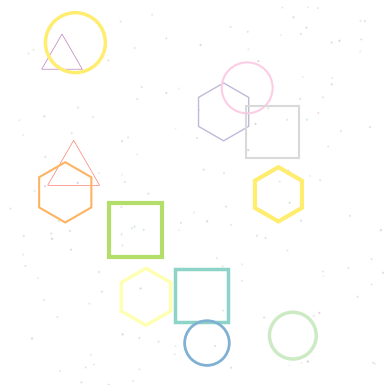[{"shape": "square", "thickness": 2.5, "radius": 0.34, "center": [0.524, 0.232]}, {"shape": "hexagon", "thickness": 2.5, "radius": 0.37, "center": [0.379, 0.229]}, {"shape": "hexagon", "thickness": 1, "radius": 0.38, "center": [0.581, 0.709]}, {"shape": "triangle", "thickness": 0.5, "radius": 0.39, "center": [0.191, 0.558]}, {"shape": "circle", "thickness": 2, "radius": 0.29, "center": [0.538, 0.109]}, {"shape": "hexagon", "thickness": 1.5, "radius": 0.39, "center": [0.169, 0.5]}, {"shape": "square", "thickness": 3, "radius": 0.35, "center": [0.351, 0.403]}, {"shape": "circle", "thickness": 1.5, "radius": 0.33, "center": [0.642, 0.772]}, {"shape": "square", "thickness": 1.5, "radius": 0.34, "center": [0.708, 0.657]}, {"shape": "triangle", "thickness": 0.5, "radius": 0.3, "center": [0.161, 0.851]}, {"shape": "circle", "thickness": 2.5, "radius": 0.3, "center": [0.761, 0.128]}, {"shape": "hexagon", "thickness": 3, "radius": 0.35, "center": [0.723, 0.495]}, {"shape": "circle", "thickness": 2.5, "radius": 0.39, "center": [0.196, 0.889]}]